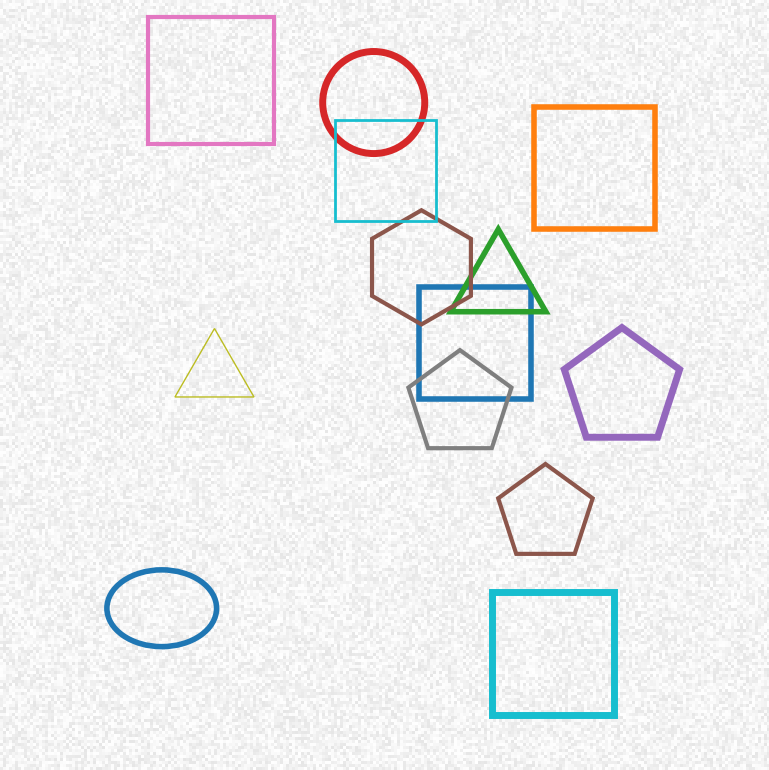[{"shape": "square", "thickness": 2, "radius": 0.36, "center": [0.617, 0.555]}, {"shape": "oval", "thickness": 2, "radius": 0.36, "center": [0.21, 0.21]}, {"shape": "square", "thickness": 2, "radius": 0.39, "center": [0.772, 0.782]}, {"shape": "triangle", "thickness": 2, "radius": 0.36, "center": [0.647, 0.631]}, {"shape": "circle", "thickness": 2.5, "radius": 0.33, "center": [0.485, 0.867]}, {"shape": "pentagon", "thickness": 2.5, "radius": 0.39, "center": [0.808, 0.496]}, {"shape": "pentagon", "thickness": 1.5, "radius": 0.32, "center": [0.708, 0.333]}, {"shape": "hexagon", "thickness": 1.5, "radius": 0.37, "center": [0.547, 0.653]}, {"shape": "square", "thickness": 1.5, "radius": 0.41, "center": [0.274, 0.895]}, {"shape": "pentagon", "thickness": 1.5, "radius": 0.35, "center": [0.597, 0.475]}, {"shape": "triangle", "thickness": 0.5, "radius": 0.3, "center": [0.279, 0.514]}, {"shape": "square", "thickness": 1, "radius": 0.33, "center": [0.5, 0.779]}, {"shape": "square", "thickness": 2.5, "radius": 0.4, "center": [0.718, 0.151]}]